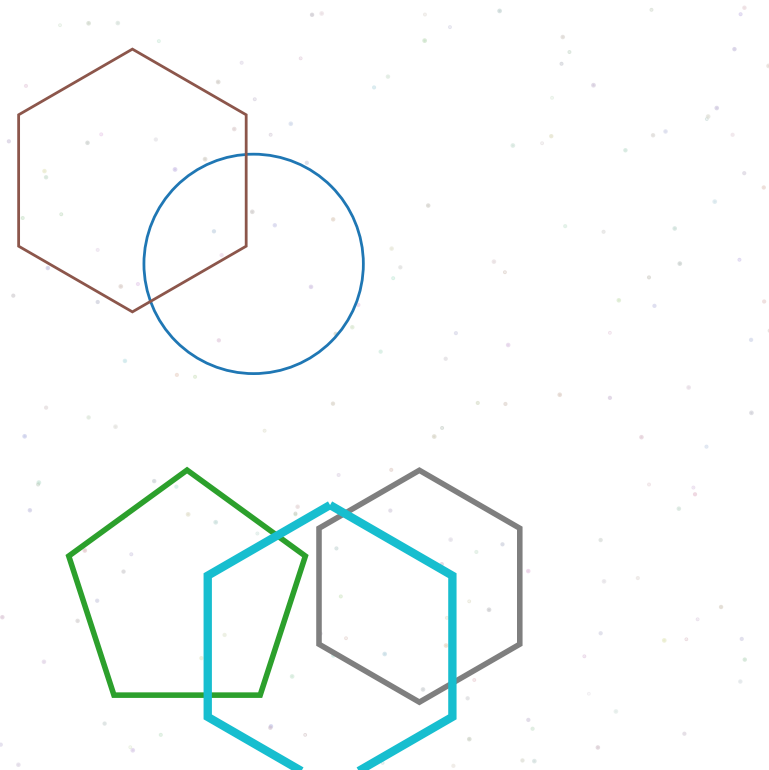[{"shape": "circle", "thickness": 1, "radius": 0.71, "center": [0.329, 0.657]}, {"shape": "pentagon", "thickness": 2, "radius": 0.81, "center": [0.243, 0.228]}, {"shape": "hexagon", "thickness": 1, "radius": 0.85, "center": [0.172, 0.766]}, {"shape": "hexagon", "thickness": 2, "radius": 0.75, "center": [0.545, 0.239]}, {"shape": "hexagon", "thickness": 3, "radius": 0.92, "center": [0.429, 0.161]}]